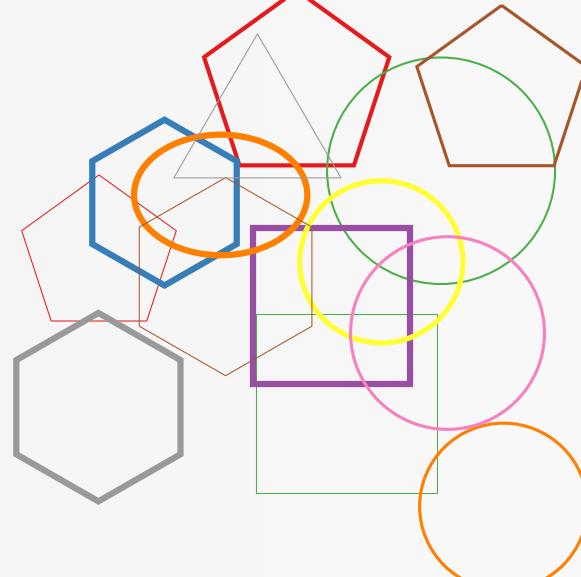[{"shape": "pentagon", "thickness": 0.5, "radius": 0.7, "center": [0.17, 0.556]}, {"shape": "pentagon", "thickness": 2, "radius": 0.84, "center": [0.51, 0.848]}, {"shape": "hexagon", "thickness": 3, "radius": 0.72, "center": [0.283, 0.648]}, {"shape": "circle", "thickness": 1, "radius": 0.98, "center": [0.759, 0.703]}, {"shape": "square", "thickness": 0.5, "radius": 0.78, "center": [0.596, 0.301]}, {"shape": "square", "thickness": 3, "radius": 0.67, "center": [0.57, 0.47]}, {"shape": "circle", "thickness": 1.5, "radius": 0.72, "center": [0.866, 0.122]}, {"shape": "oval", "thickness": 3, "radius": 0.75, "center": [0.38, 0.662]}, {"shape": "circle", "thickness": 2.5, "radius": 0.7, "center": [0.656, 0.546]}, {"shape": "hexagon", "thickness": 0.5, "radius": 0.86, "center": [0.388, 0.52]}, {"shape": "pentagon", "thickness": 1.5, "radius": 0.77, "center": [0.863, 0.836]}, {"shape": "circle", "thickness": 1.5, "radius": 0.83, "center": [0.77, 0.422]}, {"shape": "hexagon", "thickness": 3, "radius": 0.82, "center": [0.169, 0.294]}, {"shape": "triangle", "thickness": 0.5, "radius": 0.83, "center": [0.443, 0.774]}]